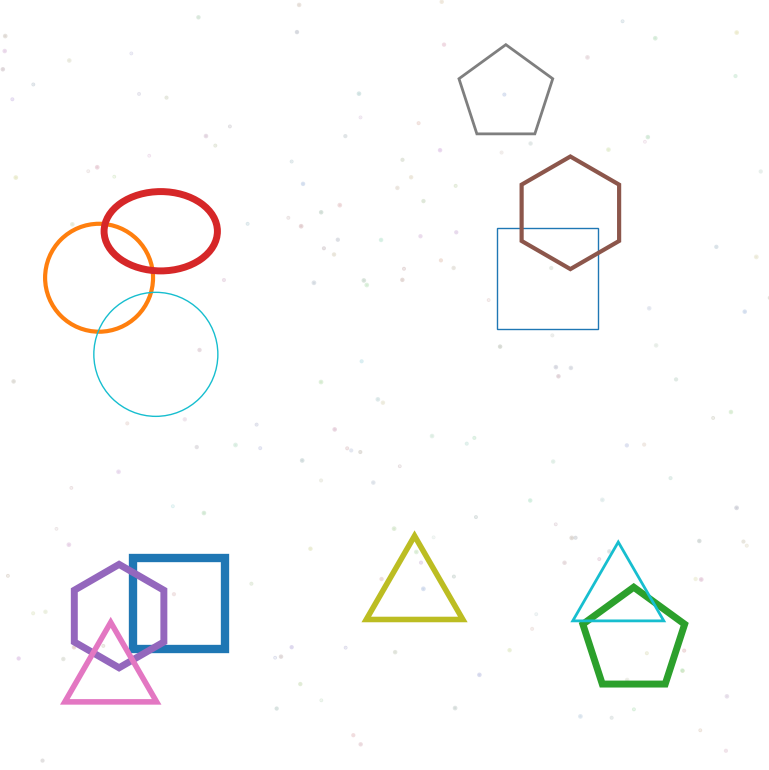[{"shape": "square", "thickness": 3, "radius": 0.3, "center": [0.232, 0.216]}, {"shape": "square", "thickness": 0.5, "radius": 0.33, "center": [0.711, 0.638]}, {"shape": "circle", "thickness": 1.5, "radius": 0.35, "center": [0.129, 0.639]}, {"shape": "pentagon", "thickness": 2.5, "radius": 0.35, "center": [0.823, 0.168]}, {"shape": "oval", "thickness": 2.5, "radius": 0.37, "center": [0.209, 0.7]}, {"shape": "hexagon", "thickness": 2.5, "radius": 0.34, "center": [0.155, 0.2]}, {"shape": "hexagon", "thickness": 1.5, "radius": 0.37, "center": [0.741, 0.724]}, {"shape": "triangle", "thickness": 2, "radius": 0.34, "center": [0.144, 0.123]}, {"shape": "pentagon", "thickness": 1, "radius": 0.32, "center": [0.657, 0.878]}, {"shape": "triangle", "thickness": 2, "radius": 0.36, "center": [0.538, 0.232]}, {"shape": "circle", "thickness": 0.5, "radius": 0.4, "center": [0.202, 0.54]}, {"shape": "triangle", "thickness": 1, "radius": 0.34, "center": [0.803, 0.228]}]